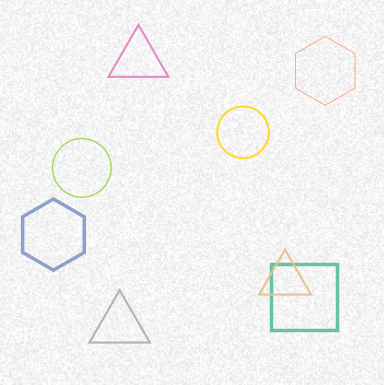[{"shape": "square", "thickness": 2.5, "radius": 0.43, "center": [0.789, 0.229]}, {"shape": "hexagon", "thickness": 0.5, "radius": 0.45, "center": [0.845, 0.816]}, {"shape": "hexagon", "thickness": 2.5, "radius": 0.46, "center": [0.139, 0.391]}, {"shape": "triangle", "thickness": 1.5, "radius": 0.45, "center": [0.36, 0.845]}, {"shape": "circle", "thickness": 1, "radius": 0.38, "center": [0.213, 0.564]}, {"shape": "circle", "thickness": 1.5, "radius": 0.34, "center": [0.631, 0.656]}, {"shape": "triangle", "thickness": 1.5, "radius": 0.39, "center": [0.74, 0.274]}, {"shape": "triangle", "thickness": 1.5, "radius": 0.45, "center": [0.311, 0.156]}]